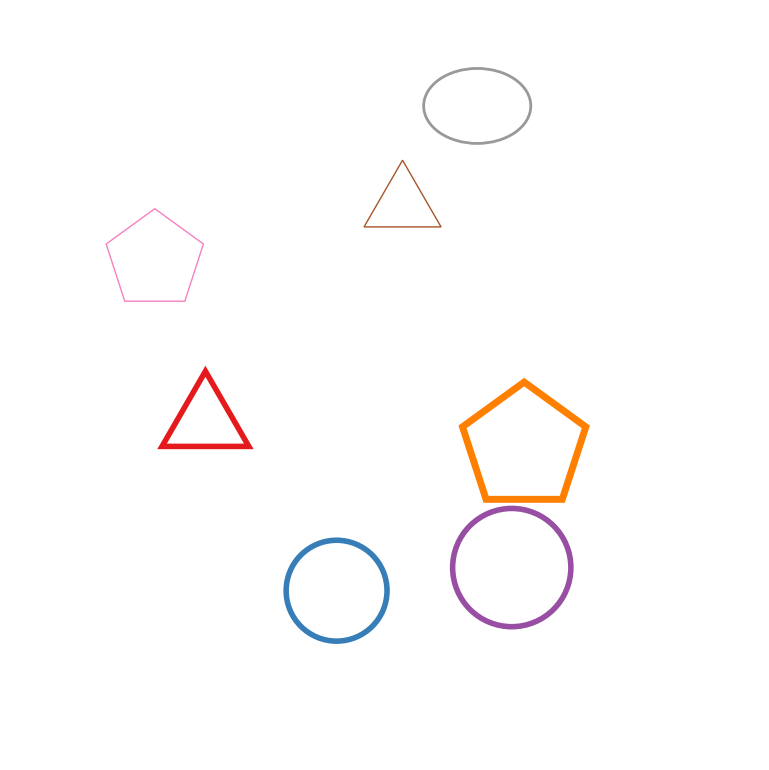[{"shape": "triangle", "thickness": 2, "radius": 0.33, "center": [0.267, 0.453]}, {"shape": "circle", "thickness": 2, "radius": 0.33, "center": [0.437, 0.233]}, {"shape": "circle", "thickness": 2, "radius": 0.38, "center": [0.665, 0.263]}, {"shape": "pentagon", "thickness": 2.5, "radius": 0.42, "center": [0.681, 0.42]}, {"shape": "triangle", "thickness": 0.5, "radius": 0.29, "center": [0.523, 0.734]}, {"shape": "pentagon", "thickness": 0.5, "radius": 0.33, "center": [0.201, 0.663]}, {"shape": "oval", "thickness": 1, "radius": 0.35, "center": [0.62, 0.862]}]